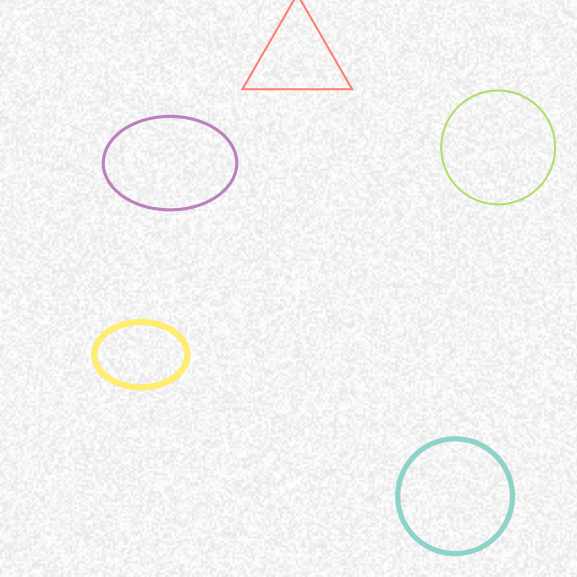[{"shape": "circle", "thickness": 2.5, "radius": 0.5, "center": [0.788, 0.14]}, {"shape": "triangle", "thickness": 1, "radius": 0.55, "center": [0.515, 0.899]}, {"shape": "circle", "thickness": 1, "radius": 0.49, "center": [0.863, 0.744]}, {"shape": "oval", "thickness": 1.5, "radius": 0.58, "center": [0.294, 0.717]}, {"shape": "oval", "thickness": 3, "radius": 0.4, "center": [0.244, 0.385]}]